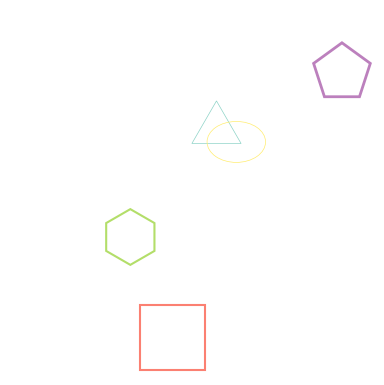[{"shape": "triangle", "thickness": 0.5, "radius": 0.37, "center": [0.562, 0.664]}, {"shape": "square", "thickness": 1.5, "radius": 0.42, "center": [0.448, 0.124]}, {"shape": "hexagon", "thickness": 1.5, "radius": 0.36, "center": [0.338, 0.384]}, {"shape": "pentagon", "thickness": 2, "radius": 0.39, "center": [0.888, 0.811]}, {"shape": "oval", "thickness": 0.5, "radius": 0.38, "center": [0.614, 0.631]}]